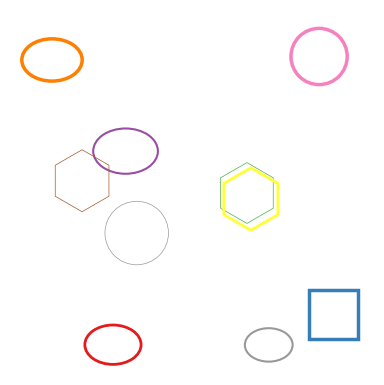[{"shape": "oval", "thickness": 2, "radius": 0.37, "center": [0.293, 0.105]}, {"shape": "square", "thickness": 2.5, "radius": 0.32, "center": [0.866, 0.182]}, {"shape": "hexagon", "thickness": 0.5, "radius": 0.39, "center": [0.641, 0.499]}, {"shape": "oval", "thickness": 1.5, "radius": 0.42, "center": [0.326, 0.607]}, {"shape": "oval", "thickness": 2.5, "radius": 0.39, "center": [0.135, 0.844]}, {"shape": "hexagon", "thickness": 2, "radius": 0.41, "center": [0.652, 0.483]}, {"shape": "hexagon", "thickness": 0.5, "radius": 0.4, "center": [0.213, 0.531]}, {"shape": "circle", "thickness": 2.5, "radius": 0.37, "center": [0.829, 0.853]}, {"shape": "circle", "thickness": 0.5, "radius": 0.41, "center": [0.355, 0.395]}, {"shape": "oval", "thickness": 1.5, "radius": 0.31, "center": [0.698, 0.104]}]